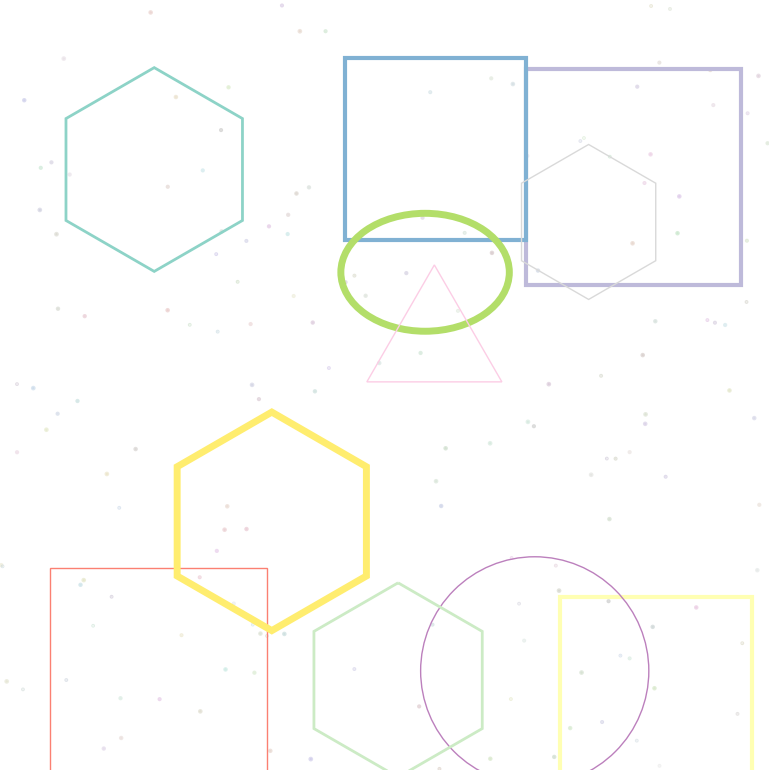[{"shape": "hexagon", "thickness": 1, "radius": 0.66, "center": [0.2, 0.78]}, {"shape": "square", "thickness": 1.5, "radius": 0.62, "center": [0.852, 0.1]}, {"shape": "square", "thickness": 1.5, "radius": 0.7, "center": [0.823, 0.77]}, {"shape": "square", "thickness": 0.5, "radius": 0.7, "center": [0.206, 0.121]}, {"shape": "square", "thickness": 1.5, "radius": 0.59, "center": [0.565, 0.806]}, {"shape": "oval", "thickness": 2.5, "radius": 0.55, "center": [0.552, 0.646]}, {"shape": "triangle", "thickness": 0.5, "radius": 0.51, "center": [0.564, 0.555]}, {"shape": "hexagon", "thickness": 0.5, "radius": 0.5, "center": [0.764, 0.712]}, {"shape": "circle", "thickness": 0.5, "radius": 0.74, "center": [0.694, 0.129]}, {"shape": "hexagon", "thickness": 1, "radius": 0.63, "center": [0.517, 0.117]}, {"shape": "hexagon", "thickness": 2.5, "radius": 0.71, "center": [0.353, 0.323]}]